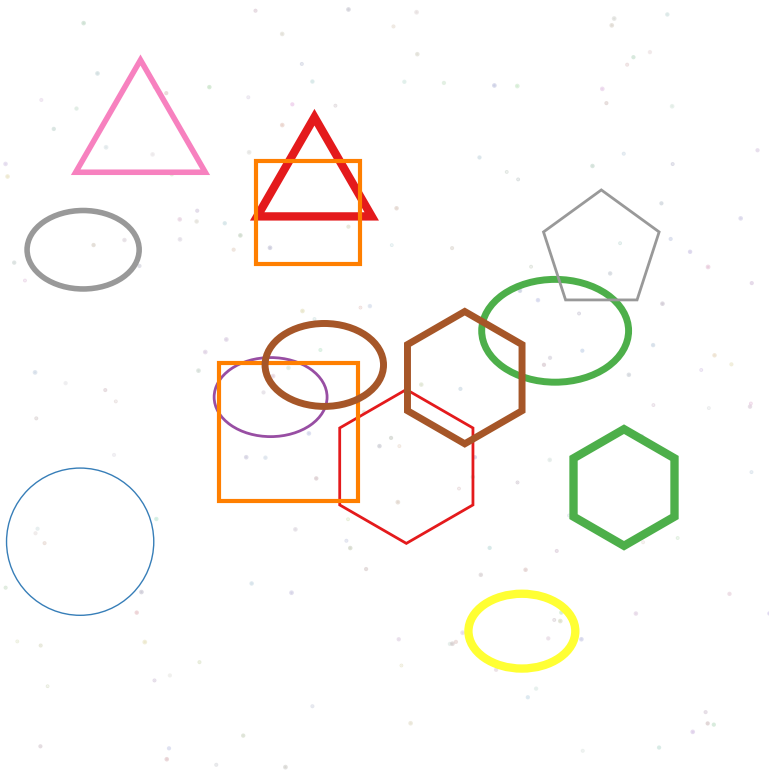[{"shape": "triangle", "thickness": 3, "radius": 0.43, "center": [0.408, 0.762]}, {"shape": "hexagon", "thickness": 1, "radius": 0.5, "center": [0.528, 0.394]}, {"shape": "circle", "thickness": 0.5, "radius": 0.48, "center": [0.104, 0.297]}, {"shape": "hexagon", "thickness": 3, "radius": 0.38, "center": [0.81, 0.367]}, {"shape": "oval", "thickness": 2.5, "radius": 0.48, "center": [0.721, 0.57]}, {"shape": "oval", "thickness": 1, "radius": 0.37, "center": [0.351, 0.484]}, {"shape": "square", "thickness": 1.5, "radius": 0.45, "center": [0.375, 0.439]}, {"shape": "square", "thickness": 1.5, "radius": 0.34, "center": [0.4, 0.724]}, {"shape": "oval", "thickness": 3, "radius": 0.35, "center": [0.678, 0.18]}, {"shape": "hexagon", "thickness": 2.5, "radius": 0.43, "center": [0.604, 0.51]}, {"shape": "oval", "thickness": 2.5, "radius": 0.38, "center": [0.421, 0.526]}, {"shape": "triangle", "thickness": 2, "radius": 0.49, "center": [0.182, 0.825]}, {"shape": "oval", "thickness": 2, "radius": 0.36, "center": [0.108, 0.676]}, {"shape": "pentagon", "thickness": 1, "radius": 0.39, "center": [0.781, 0.674]}]